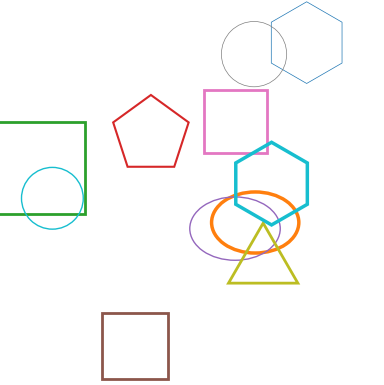[{"shape": "hexagon", "thickness": 0.5, "radius": 0.53, "center": [0.797, 0.889]}, {"shape": "oval", "thickness": 2.5, "radius": 0.57, "center": [0.663, 0.422]}, {"shape": "square", "thickness": 2, "radius": 0.6, "center": [0.1, 0.564]}, {"shape": "pentagon", "thickness": 1.5, "radius": 0.52, "center": [0.392, 0.65]}, {"shape": "oval", "thickness": 1, "radius": 0.59, "center": [0.61, 0.406]}, {"shape": "square", "thickness": 2, "radius": 0.43, "center": [0.351, 0.101]}, {"shape": "square", "thickness": 2, "radius": 0.41, "center": [0.612, 0.685]}, {"shape": "circle", "thickness": 0.5, "radius": 0.42, "center": [0.66, 0.859]}, {"shape": "triangle", "thickness": 2, "radius": 0.52, "center": [0.684, 0.317]}, {"shape": "circle", "thickness": 1, "radius": 0.4, "center": [0.136, 0.485]}, {"shape": "hexagon", "thickness": 2.5, "radius": 0.54, "center": [0.705, 0.523]}]